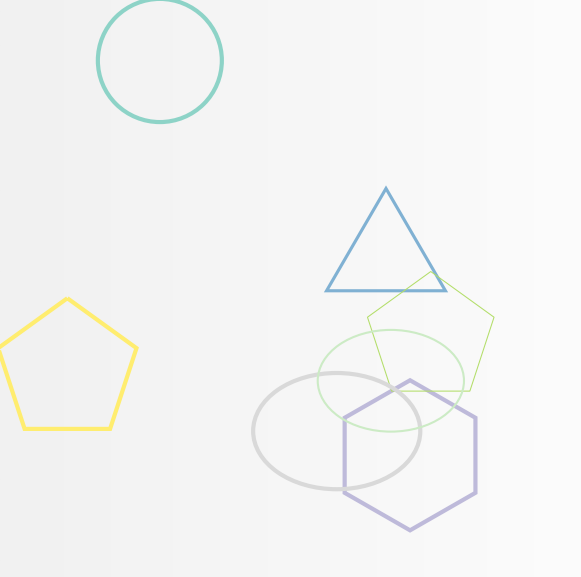[{"shape": "circle", "thickness": 2, "radius": 0.53, "center": [0.275, 0.894]}, {"shape": "hexagon", "thickness": 2, "radius": 0.65, "center": [0.705, 0.211]}, {"shape": "triangle", "thickness": 1.5, "radius": 0.59, "center": [0.664, 0.555]}, {"shape": "pentagon", "thickness": 0.5, "radius": 0.57, "center": [0.741, 0.414]}, {"shape": "oval", "thickness": 2, "radius": 0.72, "center": [0.579, 0.253]}, {"shape": "oval", "thickness": 1, "radius": 0.63, "center": [0.672, 0.34]}, {"shape": "pentagon", "thickness": 2, "radius": 0.63, "center": [0.116, 0.358]}]